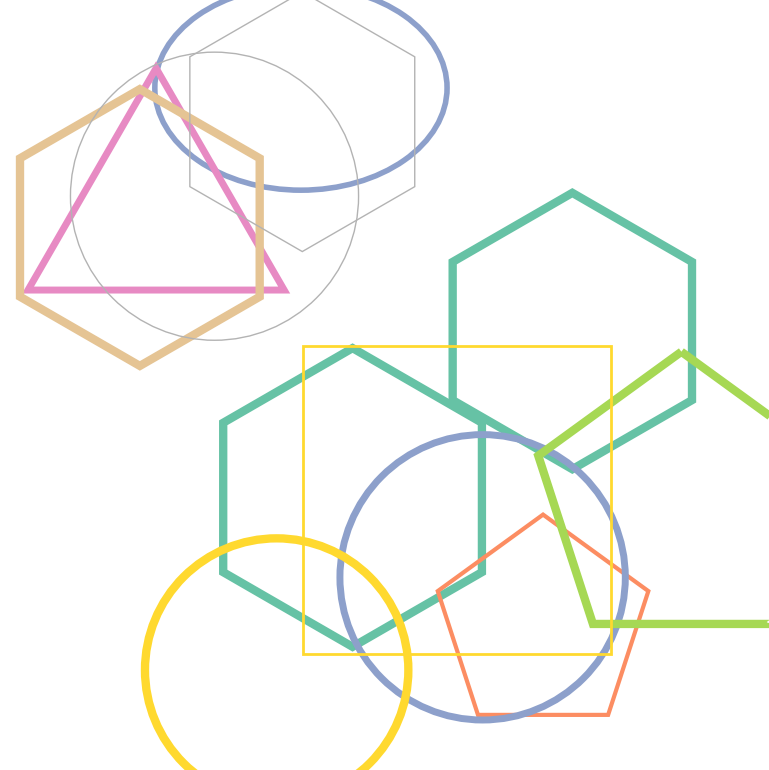[{"shape": "hexagon", "thickness": 3, "radius": 0.9, "center": [0.743, 0.57]}, {"shape": "hexagon", "thickness": 3, "radius": 0.97, "center": [0.458, 0.354]}, {"shape": "pentagon", "thickness": 1.5, "radius": 0.72, "center": [0.705, 0.188]}, {"shape": "circle", "thickness": 2.5, "radius": 0.93, "center": [0.627, 0.25]}, {"shape": "oval", "thickness": 2, "radius": 0.95, "center": [0.391, 0.886]}, {"shape": "triangle", "thickness": 2.5, "radius": 0.96, "center": [0.203, 0.719]}, {"shape": "pentagon", "thickness": 3, "radius": 0.98, "center": [0.885, 0.348]}, {"shape": "circle", "thickness": 3, "radius": 0.86, "center": [0.359, 0.13]}, {"shape": "square", "thickness": 1, "radius": 1.0, "center": [0.593, 0.351]}, {"shape": "hexagon", "thickness": 3, "radius": 0.9, "center": [0.182, 0.705]}, {"shape": "hexagon", "thickness": 0.5, "radius": 0.84, "center": [0.393, 0.842]}, {"shape": "circle", "thickness": 0.5, "radius": 0.94, "center": [0.279, 0.745]}]